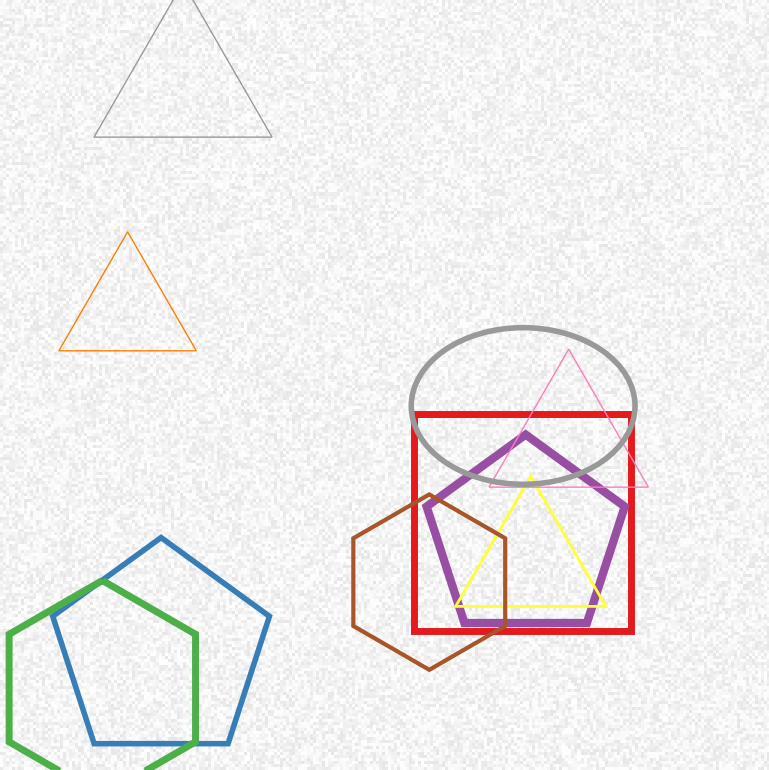[{"shape": "square", "thickness": 2.5, "radius": 0.71, "center": [0.679, 0.321]}, {"shape": "pentagon", "thickness": 2, "radius": 0.74, "center": [0.209, 0.154]}, {"shape": "hexagon", "thickness": 2.5, "radius": 0.7, "center": [0.133, 0.106]}, {"shape": "pentagon", "thickness": 3, "radius": 0.68, "center": [0.683, 0.3]}, {"shape": "triangle", "thickness": 0.5, "radius": 0.52, "center": [0.166, 0.596]}, {"shape": "triangle", "thickness": 1, "radius": 0.56, "center": [0.689, 0.269]}, {"shape": "hexagon", "thickness": 1.5, "radius": 0.57, "center": [0.557, 0.244]}, {"shape": "triangle", "thickness": 0.5, "radius": 0.6, "center": [0.739, 0.427]}, {"shape": "triangle", "thickness": 0.5, "radius": 0.67, "center": [0.238, 0.889]}, {"shape": "oval", "thickness": 2, "radius": 0.73, "center": [0.679, 0.473]}]